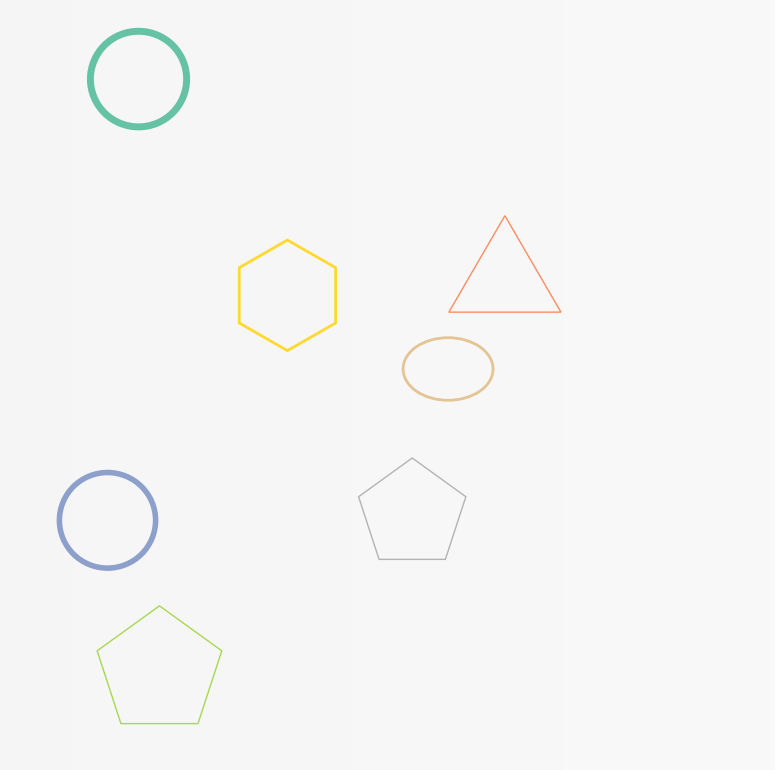[{"shape": "circle", "thickness": 2.5, "radius": 0.31, "center": [0.179, 0.897]}, {"shape": "triangle", "thickness": 0.5, "radius": 0.42, "center": [0.651, 0.636]}, {"shape": "circle", "thickness": 2, "radius": 0.31, "center": [0.139, 0.324]}, {"shape": "pentagon", "thickness": 0.5, "radius": 0.42, "center": [0.206, 0.129]}, {"shape": "hexagon", "thickness": 1, "radius": 0.36, "center": [0.371, 0.616]}, {"shape": "oval", "thickness": 1, "radius": 0.29, "center": [0.578, 0.521]}, {"shape": "pentagon", "thickness": 0.5, "radius": 0.36, "center": [0.532, 0.332]}]